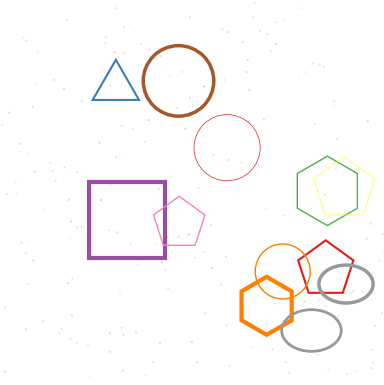[{"shape": "pentagon", "thickness": 1.5, "radius": 0.38, "center": [0.846, 0.3]}, {"shape": "circle", "thickness": 0.5, "radius": 0.43, "center": [0.59, 0.616]}, {"shape": "triangle", "thickness": 1.5, "radius": 0.35, "center": [0.301, 0.775]}, {"shape": "hexagon", "thickness": 1, "radius": 0.45, "center": [0.85, 0.504]}, {"shape": "square", "thickness": 3, "radius": 0.49, "center": [0.331, 0.429]}, {"shape": "hexagon", "thickness": 3, "radius": 0.38, "center": [0.693, 0.206]}, {"shape": "circle", "thickness": 1, "radius": 0.36, "center": [0.734, 0.295]}, {"shape": "pentagon", "thickness": 0.5, "radius": 0.42, "center": [0.894, 0.509]}, {"shape": "circle", "thickness": 2.5, "radius": 0.46, "center": [0.464, 0.79]}, {"shape": "pentagon", "thickness": 1, "radius": 0.35, "center": [0.466, 0.42]}, {"shape": "oval", "thickness": 2, "radius": 0.39, "center": [0.809, 0.142]}, {"shape": "oval", "thickness": 2.5, "radius": 0.35, "center": [0.899, 0.262]}]